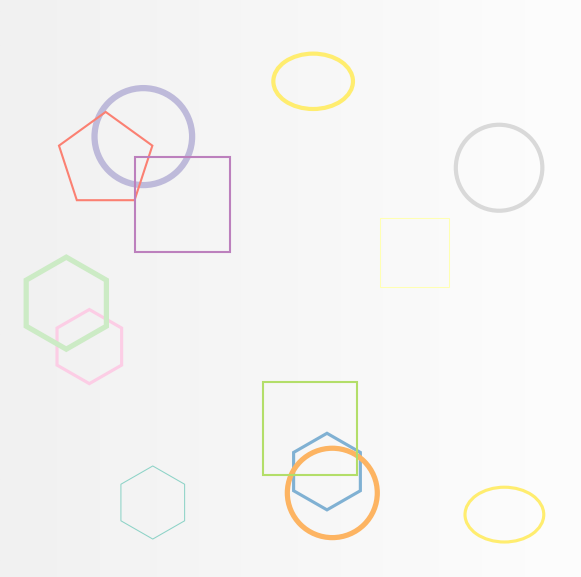[{"shape": "hexagon", "thickness": 0.5, "radius": 0.32, "center": [0.263, 0.129]}, {"shape": "square", "thickness": 0.5, "radius": 0.3, "center": [0.714, 0.562]}, {"shape": "circle", "thickness": 3, "radius": 0.42, "center": [0.247, 0.763]}, {"shape": "pentagon", "thickness": 1, "radius": 0.42, "center": [0.182, 0.721]}, {"shape": "hexagon", "thickness": 1.5, "radius": 0.33, "center": [0.563, 0.183]}, {"shape": "circle", "thickness": 2.5, "radius": 0.39, "center": [0.572, 0.146]}, {"shape": "square", "thickness": 1, "radius": 0.41, "center": [0.534, 0.257]}, {"shape": "hexagon", "thickness": 1.5, "radius": 0.32, "center": [0.154, 0.399]}, {"shape": "circle", "thickness": 2, "radius": 0.37, "center": [0.859, 0.709]}, {"shape": "square", "thickness": 1, "radius": 0.41, "center": [0.314, 0.646]}, {"shape": "hexagon", "thickness": 2.5, "radius": 0.4, "center": [0.114, 0.474]}, {"shape": "oval", "thickness": 2, "radius": 0.34, "center": [0.539, 0.858]}, {"shape": "oval", "thickness": 1.5, "radius": 0.34, "center": [0.868, 0.108]}]